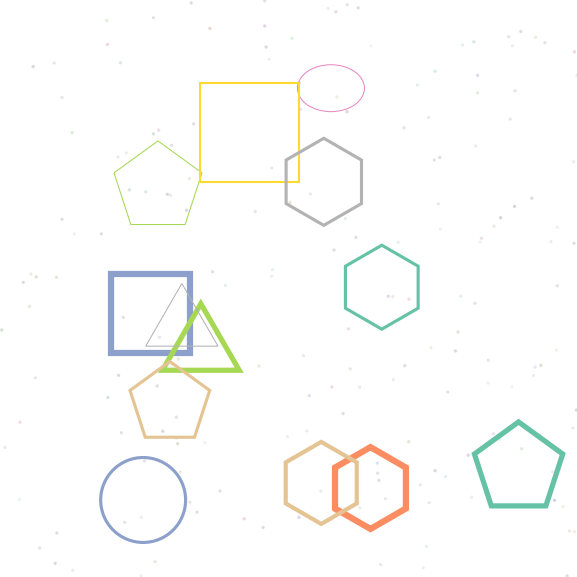[{"shape": "pentagon", "thickness": 2.5, "radius": 0.4, "center": [0.898, 0.188]}, {"shape": "hexagon", "thickness": 1.5, "radius": 0.36, "center": [0.661, 0.502]}, {"shape": "hexagon", "thickness": 3, "radius": 0.35, "center": [0.641, 0.154]}, {"shape": "circle", "thickness": 1.5, "radius": 0.37, "center": [0.248, 0.133]}, {"shape": "square", "thickness": 3, "radius": 0.34, "center": [0.261, 0.456]}, {"shape": "oval", "thickness": 0.5, "radius": 0.29, "center": [0.573, 0.846]}, {"shape": "pentagon", "thickness": 0.5, "radius": 0.4, "center": [0.274, 0.675]}, {"shape": "triangle", "thickness": 2.5, "radius": 0.38, "center": [0.348, 0.396]}, {"shape": "square", "thickness": 1, "radius": 0.43, "center": [0.432, 0.769]}, {"shape": "hexagon", "thickness": 2, "radius": 0.36, "center": [0.556, 0.163]}, {"shape": "pentagon", "thickness": 1.5, "radius": 0.36, "center": [0.294, 0.301]}, {"shape": "hexagon", "thickness": 1.5, "radius": 0.38, "center": [0.561, 0.684]}, {"shape": "triangle", "thickness": 0.5, "radius": 0.36, "center": [0.315, 0.436]}]